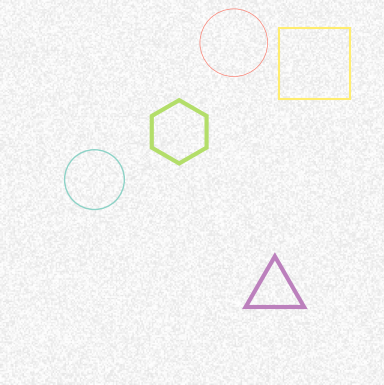[{"shape": "circle", "thickness": 1, "radius": 0.39, "center": [0.245, 0.533]}, {"shape": "circle", "thickness": 0.5, "radius": 0.44, "center": [0.607, 0.889]}, {"shape": "hexagon", "thickness": 3, "radius": 0.41, "center": [0.465, 0.658]}, {"shape": "triangle", "thickness": 3, "radius": 0.44, "center": [0.714, 0.246]}, {"shape": "square", "thickness": 1.5, "radius": 0.46, "center": [0.816, 0.834]}]